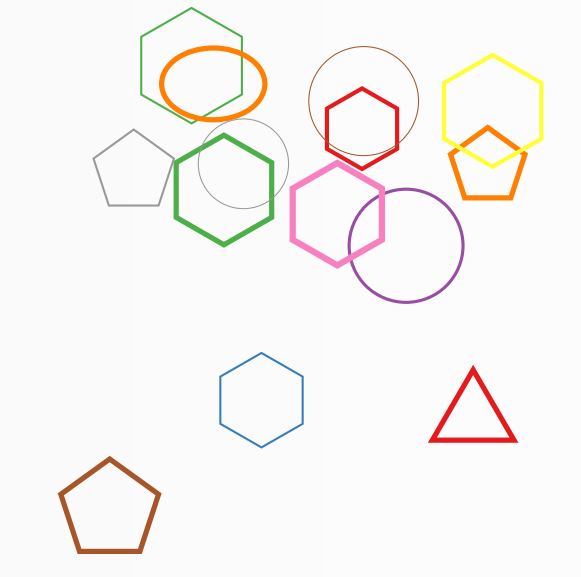[{"shape": "triangle", "thickness": 2.5, "radius": 0.41, "center": [0.814, 0.278]}, {"shape": "hexagon", "thickness": 2, "radius": 0.35, "center": [0.623, 0.776]}, {"shape": "hexagon", "thickness": 1, "radius": 0.41, "center": [0.45, 0.306]}, {"shape": "hexagon", "thickness": 2.5, "radius": 0.47, "center": [0.385, 0.67]}, {"shape": "hexagon", "thickness": 1, "radius": 0.5, "center": [0.33, 0.885]}, {"shape": "circle", "thickness": 1.5, "radius": 0.49, "center": [0.699, 0.574]}, {"shape": "oval", "thickness": 2.5, "radius": 0.44, "center": [0.367, 0.854]}, {"shape": "pentagon", "thickness": 2.5, "radius": 0.34, "center": [0.839, 0.711]}, {"shape": "hexagon", "thickness": 2, "radius": 0.48, "center": [0.848, 0.807]}, {"shape": "pentagon", "thickness": 2.5, "radius": 0.44, "center": [0.189, 0.116]}, {"shape": "circle", "thickness": 0.5, "radius": 0.47, "center": [0.626, 0.824]}, {"shape": "hexagon", "thickness": 3, "radius": 0.44, "center": [0.58, 0.628]}, {"shape": "pentagon", "thickness": 1, "radius": 0.36, "center": [0.23, 0.702]}, {"shape": "circle", "thickness": 0.5, "radius": 0.39, "center": [0.419, 0.716]}]